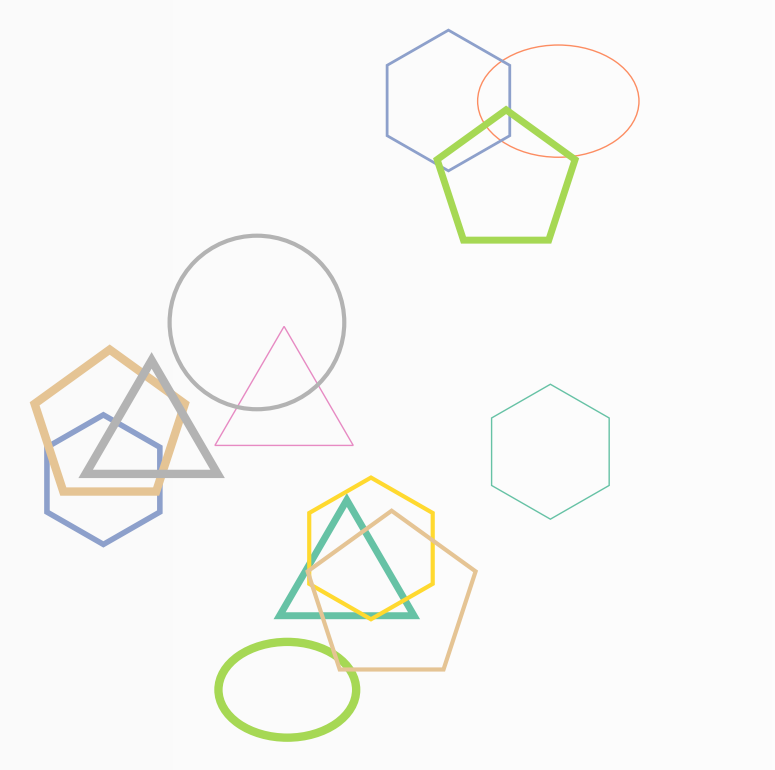[{"shape": "hexagon", "thickness": 0.5, "radius": 0.44, "center": [0.71, 0.413]}, {"shape": "triangle", "thickness": 2.5, "radius": 0.5, "center": [0.448, 0.25]}, {"shape": "oval", "thickness": 0.5, "radius": 0.52, "center": [0.72, 0.869]}, {"shape": "hexagon", "thickness": 2, "radius": 0.42, "center": [0.133, 0.377]}, {"shape": "hexagon", "thickness": 1, "radius": 0.46, "center": [0.579, 0.869]}, {"shape": "triangle", "thickness": 0.5, "radius": 0.52, "center": [0.367, 0.473]}, {"shape": "pentagon", "thickness": 2.5, "radius": 0.47, "center": [0.653, 0.764]}, {"shape": "oval", "thickness": 3, "radius": 0.44, "center": [0.371, 0.104]}, {"shape": "hexagon", "thickness": 1.5, "radius": 0.46, "center": [0.479, 0.288]}, {"shape": "pentagon", "thickness": 1.5, "radius": 0.57, "center": [0.505, 0.223]}, {"shape": "pentagon", "thickness": 3, "radius": 0.51, "center": [0.142, 0.444]}, {"shape": "triangle", "thickness": 3, "radius": 0.49, "center": [0.196, 0.434]}, {"shape": "circle", "thickness": 1.5, "radius": 0.56, "center": [0.332, 0.581]}]